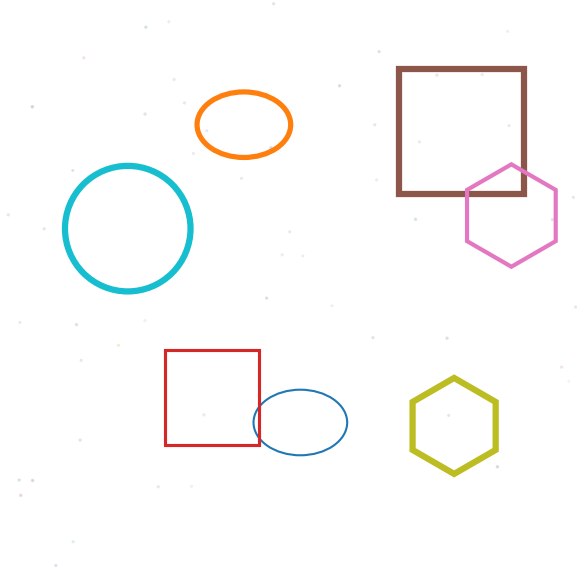[{"shape": "oval", "thickness": 1, "radius": 0.41, "center": [0.52, 0.268]}, {"shape": "oval", "thickness": 2.5, "radius": 0.41, "center": [0.422, 0.783]}, {"shape": "square", "thickness": 1.5, "radius": 0.41, "center": [0.367, 0.311]}, {"shape": "square", "thickness": 3, "radius": 0.54, "center": [0.799, 0.771]}, {"shape": "hexagon", "thickness": 2, "radius": 0.44, "center": [0.885, 0.626]}, {"shape": "hexagon", "thickness": 3, "radius": 0.42, "center": [0.786, 0.262]}, {"shape": "circle", "thickness": 3, "radius": 0.54, "center": [0.221, 0.603]}]